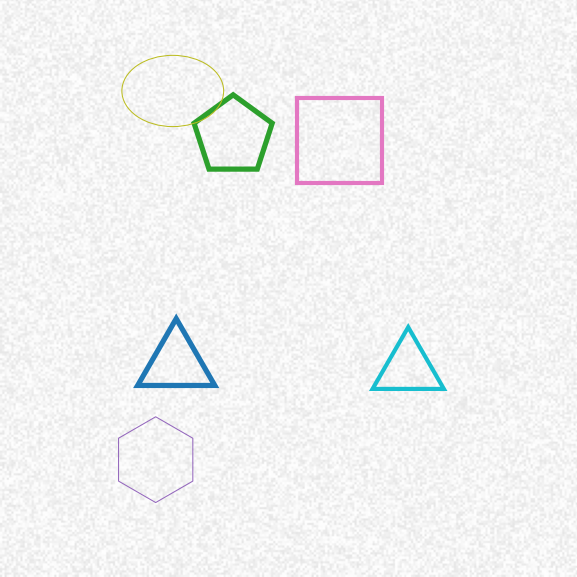[{"shape": "triangle", "thickness": 2.5, "radius": 0.39, "center": [0.305, 0.37]}, {"shape": "pentagon", "thickness": 2.5, "radius": 0.36, "center": [0.404, 0.764]}, {"shape": "hexagon", "thickness": 0.5, "radius": 0.37, "center": [0.27, 0.203]}, {"shape": "square", "thickness": 2, "radius": 0.37, "center": [0.588, 0.756]}, {"shape": "oval", "thickness": 0.5, "radius": 0.44, "center": [0.299, 0.842]}, {"shape": "triangle", "thickness": 2, "radius": 0.36, "center": [0.707, 0.361]}]